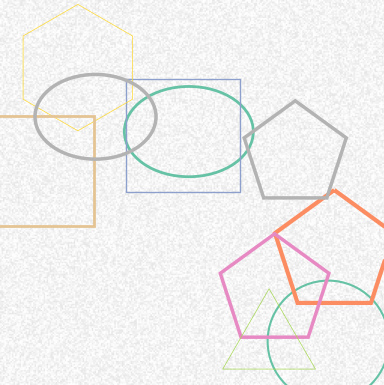[{"shape": "oval", "thickness": 2, "radius": 0.84, "center": [0.49, 0.658]}, {"shape": "circle", "thickness": 1.5, "radius": 0.79, "center": [0.853, 0.114]}, {"shape": "pentagon", "thickness": 3, "radius": 0.81, "center": [0.868, 0.344]}, {"shape": "square", "thickness": 1, "radius": 0.74, "center": [0.475, 0.649]}, {"shape": "pentagon", "thickness": 2.5, "radius": 0.74, "center": [0.713, 0.244]}, {"shape": "triangle", "thickness": 0.5, "radius": 0.7, "center": [0.699, 0.111]}, {"shape": "hexagon", "thickness": 0.5, "radius": 0.82, "center": [0.202, 0.824]}, {"shape": "square", "thickness": 2, "radius": 0.71, "center": [0.102, 0.556]}, {"shape": "oval", "thickness": 2.5, "radius": 0.79, "center": [0.248, 0.697]}, {"shape": "pentagon", "thickness": 2.5, "radius": 0.7, "center": [0.767, 0.599]}]